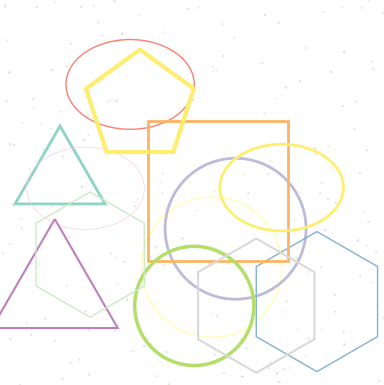[{"shape": "triangle", "thickness": 2, "radius": 0.67, "center": [0.156, 0.538]}, {"shape": "circle", "thickness": 1, "radius": 0.91, "center": [0.55, 0.306]}, {"shape": "circle", "thickness": 2, "radius": 0.92, "center": [0.612, 0.406]}, {"shape": "oval", "thickness": 1, "radius": 0.83, "center": [0.338, 0.781]}, {"shape": "hexagon", "thickness": 1, "radius": 0.91, "center": [0.823, 0.217]}, {"shape": "square", "thickness": 2, "radius": 0.9, "center": [0.566, 0.504]}, {"shape": "circle", "thickness": 2.5, "radius": 0.77, "center": [0.505, 0.205]}, {"shape": "oval", "thickness": 0.5, "radius": 0.76, "center": [0.222, 0.511]}, {"shape": "hexagon", "thickness": 1.5, "radius": 0.87, "center": [0.666, 0.206]}, {"shape": "triangle", "thickness": 1.5, "radius": 0.94, "center": [0.142, 0.242]}, {"shape": "hexagon", "thickness": 1, "radius": 0.81, "center": [0.234, 0.339]}, {"shape": "oval", "thickness": 2, "radius": 0.8, "center": [0.731, 0.513]}, {"shape": "pentagon", "thickness": 3, "radius": 0.74, "center": [0.363, 0.724]}]